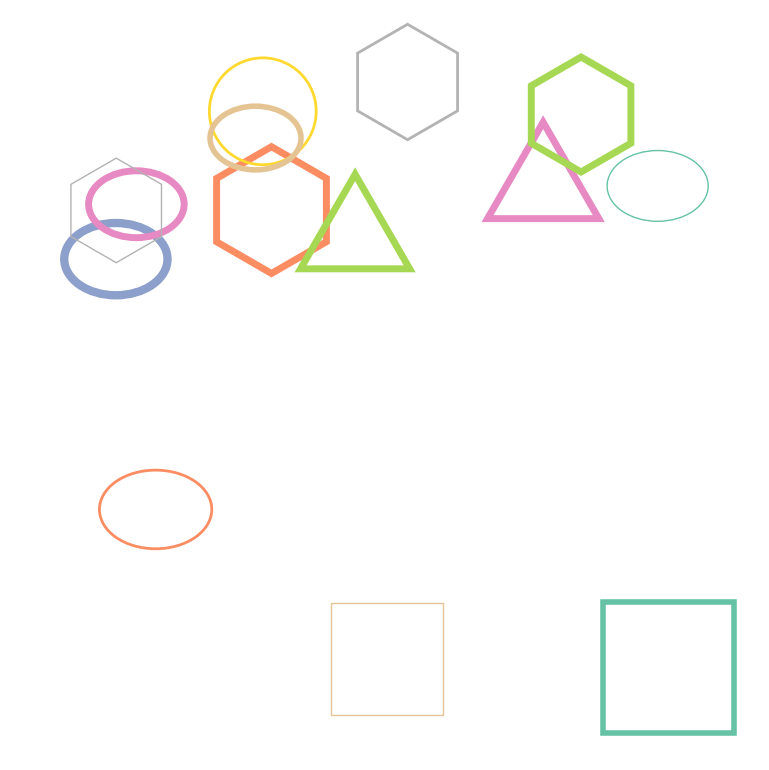[{"shape": "square", "thickness": 2, "radius": 0.43, "center": [0.868, 0.133]}, {"shape": "oval", "thickness": 0.5, "radius": 0.33, "center": [0.854, 0.759]}, {"shape": "hexagon", "thickness": 2.5, "radius": 0.41, "center": [0.353, 0.727]}, {"shape": "oval", "thickness": 1, "radius": 0.36, "center": [0.202, 0.338]}, {"shape": "oval", "thickness": 3, "radius": 0.34, "center": [0.15, 0.663]}, {"shape": "oval", "thickness": 2.5, "radius": 0.31, "center": [0.177, 0.735]}, {"shape": "triangle", "thickness": 2.5, "radius": 0.42, "center": [0.705, 0.758]}, {"shape": "hexagon", "thickness": 2.5, "radius": 0.37, "center": [0.755, 0.851]}, {"shape": "triangle", "thickness": 2.5, "radius": 0.41, "center": [0.461, 0.692]}, {"shape": "circle", "thickness": 1, "radius": 0.35, "center": [0.341, 0.855]}, {"shape": "square", "thickness": 0.5, "radius": 0.36, "center": [0.502, 0.145]}, {"shape": "oval", "thickness": 2, "radius": 0.3, "center": [0.332, 0.821]}, {"shape": "hexagon", "thickness": 0.5, "radius": 0.34, "center": [0.151, 0.727]}, {"shape": "hexagon", "thickness": 1, "radius": 0.37, "center": [0.529, 0.894]}]